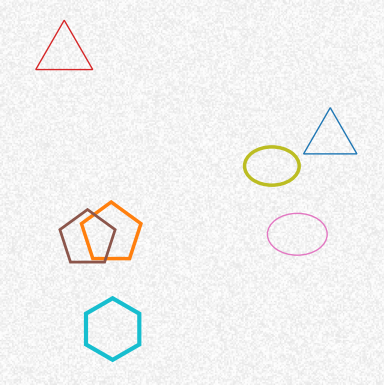[{"shape": "triangle", "thickness": 1, "radius": 0.4, "center": [0.858, 0.64]}, {"shape": "pentagon", "thickness": 2.5, "radius": 0.41, "center": [0.289, 0.394]}, {"shape": "triangle", "thickness": 1, "radius": 0.43, "center": [0.167, 0.862]}, {"shape": "pentagon", "thickness": 2, "radius": 0.38, "center": [0.227, 0.38]}, {"shape": "oval", "thickness": 1, "radius": 0.39, "center": [0.772, 0.392]}, {"shape": "oval", "thickness": 2.5, "radius": 0.35, "center": [0.706, 0.569]}, {"shape": "hexagon", "thickness": 3, "radius": 0.4, "center": [0.293, 0.145]}]